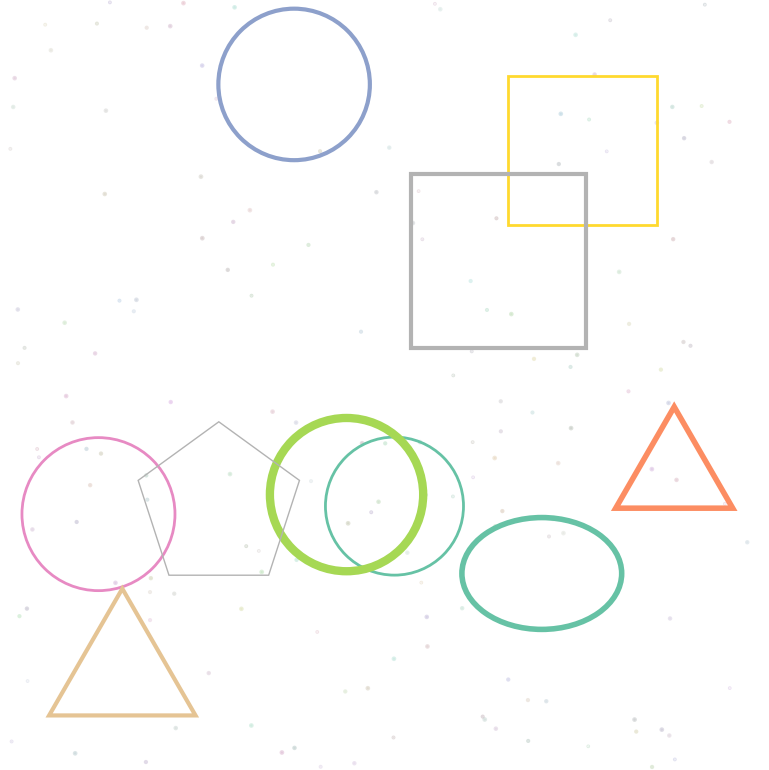[{"shape": "oval", "thickness": 2, "radius": 0.52, "center": [0.704, 0.255]}, {"shape": "circle", "thickness": 1, "radius": 0.45, "center": [0.512, 0.343]}, {"shape": "triangle", "thickness": 2, "radius": 0.44, "center": [0.876, 0.384]}, {"shape": "circle", "thickness": 1.5, "radius": 0.49, "center": [0.382, 0.89]}, {"shape": "circle", "thickness": 1, "radius": 0.5, "center": [0.128, 0.332]}, {"shape": "circle", "thickness": 3, "radius": 0.5, "center": [0.45, 0.358]}, {"shape": "square", "thickness": 1, "radius": 0.48, "center": [0.757, 0.805]}, {"shape": "triangle", "thickness": 1.5, "radius": 0.55, "center": [0.159, 0.126]}, {"shape": "square", "thickness": 1.5, "radius": 0.57, "center": [0.647, 0.661]}, {"shape": "pentagon", "thickness": 0.5, "radius": 0.55, "center": [0.284, 0.342]}]